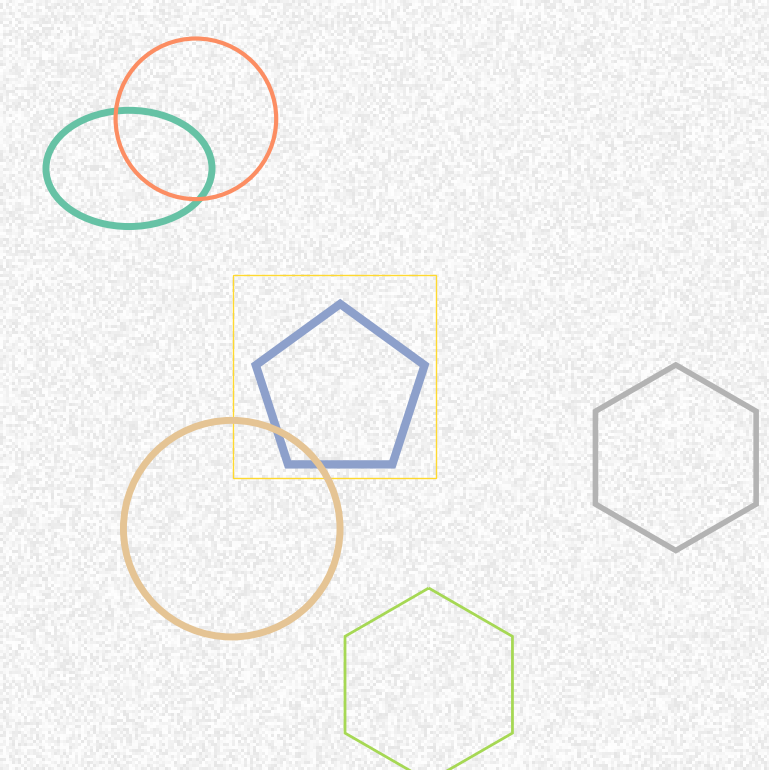[{"shape": "oval", "thickness": 2.5, "radius": 0.54, "center": [0.168, 0.781]}, {"shape": "circle", "thickness": 1.5, "radius": 0.52, "center": [0.254, 0.846]}, {"shape": "pentagon", "thickness": 3, "radius": 0.58, "center": [0.442, 0.49]}, {"shape": "hexagon", "thickness": 1, "radius": 0.63, "center": [0.557, 0.111]}, {"shape": "square", "thickness": 0.5, "radius": 0.66, "center": [0.434, 0.512]}, {"shape": "circle", "thickness": 2.5, "radius": 0.7, "center": [0.301, 0.313]}, {"shape": "hexagon", "thickness": 2, "radius": 0.6, "center": [0.878, 0.406]}]